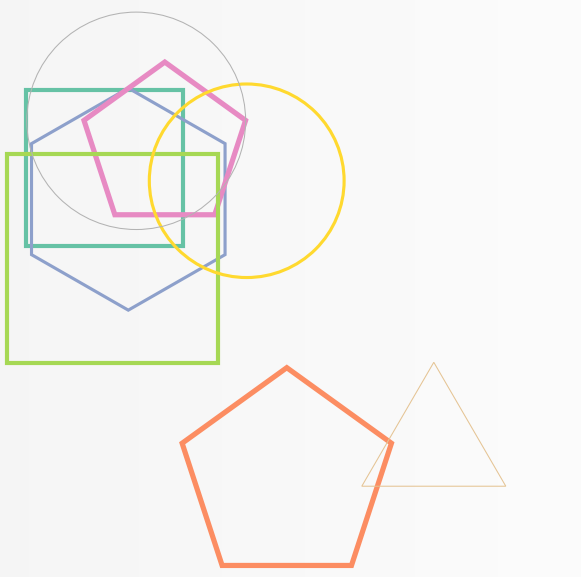[{"shape": "square", "thickness": 2, "radius": 0.68, "center": [0.18, 0.709]}, {"shape": "pentagon", "thickness": 2.5, "radius": 0.95, "center": [0.493, 0.173]}, {"shape": "hexagon", "thickness": 1.5, "radius": 0.96, "center": [0.221, 0.654]}, {"shape": "pentagon", "thickness": 2.5, "radius": 0.73, "center": [0.283, 0.746]}, {"shape": "square", "thickness": 2, "radius": 0.91, "center": [0.193, 0.551]}, {"shape": "circle", "thickness": 1.5, "radius": 0.84, "center": [0.424, 0.686]}, {"shape": "triangle", "thickness": 0.5, "radius": 0.72, "center": [0.746, 0.229]}, {"shape": "circle", "thickness": 0.5, "radius": 0.94, "center": [0.234, 0.79]}]